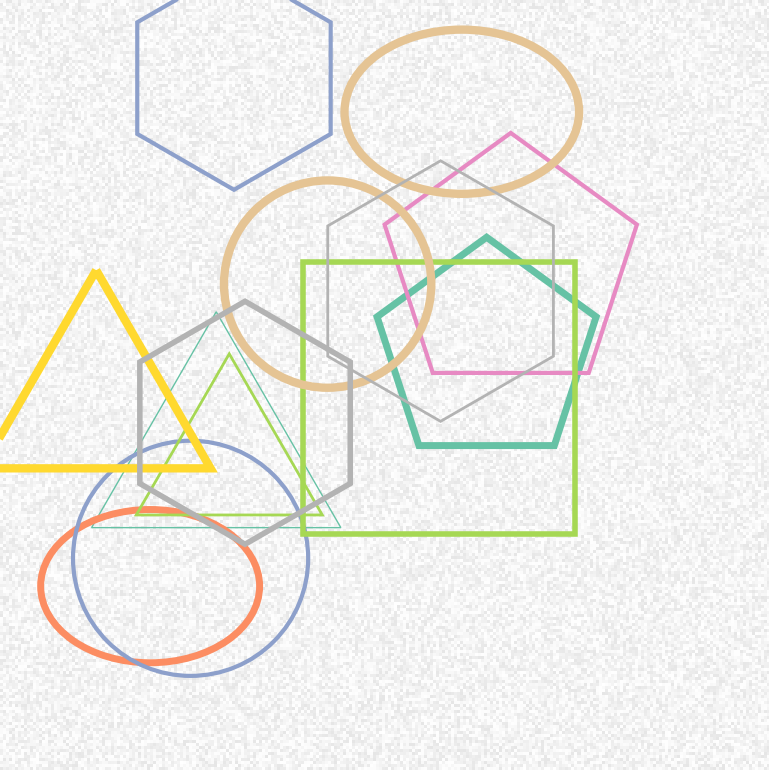[{"shape": "triangle", "thickness": 0.5, "radius": 0.93, "center": [0.281, 0.408]}, {"shape": "pentagon", "thickness": 2.5, "radius": 0.75, "center": [0.632, 0.542]}, {"shape": "oval", "thickness": 2.5, "radius": 0.71, "center": [0.195, 0.239]}, {"shape": "circle", "thickness": 1.5, "radius": 0.76, "center": [0.248, 0.275]}, {"shape": "hexagon", "thickness": 1.5, "radius": 0.73, "center": [0.304, 0.899]}, {"shape": "pentagon", "thickness": 1.5, "radius": 0.86, "center": [0.663, 0.655]}, {"shape": "square", "thickness": 2, "radius": 0.88, "center": [0.57, 0.483]}, {"shape": "triangle", "thickness": 1, "radius": 0.7, "center": [0.298, 0.401]}, {"shape": "triangle", "thickness": 3, "radius": 0.86, "center": [0.125, 0.478]}, {"shape": "oval", "thickness": 3, "radius": 0.76, "center": [0.6, 0.855]}, {"shape": "circle", "thickness": 3, "radius": 0.67, "center": [0.425, 0.631]}, {"shape": "hexagon", "thickness": 1, "radius": 0.85, "center": [0.572, 0.622]}, {"shape": "hexagon", "thickness": 2, "radius": 0.79, "center": [0.318, 0.451]}]